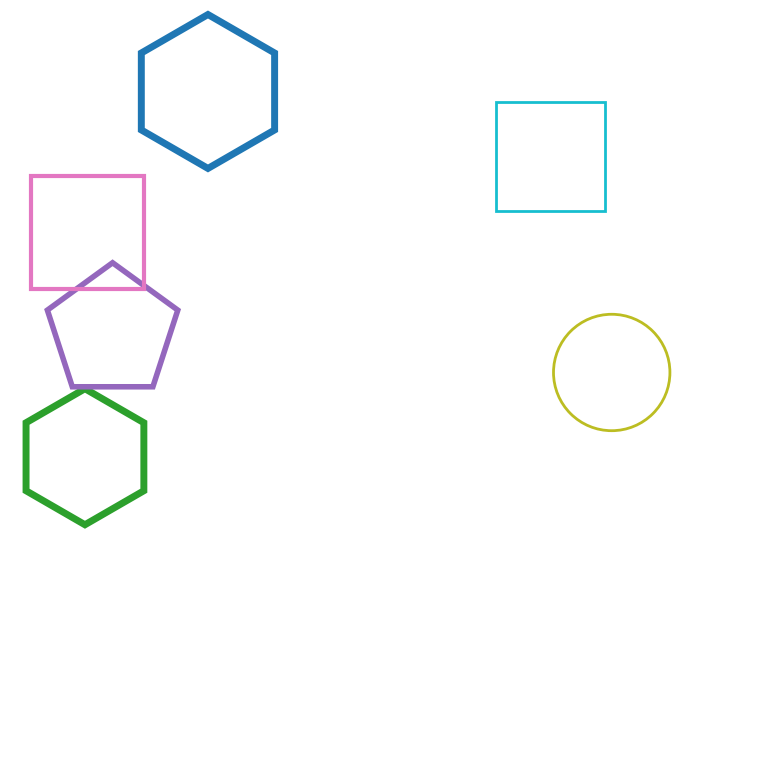[{"shape": "hexagon", "thickness": 2.5, "radius": 0.5, "center": [0.27, 0.881]}, {"shape": "hexagon", "thickness": 2.5, "radius": 0.44, "center": [0.11, 0.407]}, {"shape": "pentagon", "thickness": 2, "radius": 0.45, "center": [0.146, 0.57]}, {"shape": "square", "thickness": 1.5, "radius": 0.37, "center": [0.114, 0.698]}, {"shape": "circle", "thickness": 1, "radius": 0.38, "center": [0.794, 0.516]}, {"shape": "square", "thickness": 1, "radius": 0.35, "center": [0.715, 0.796]}]